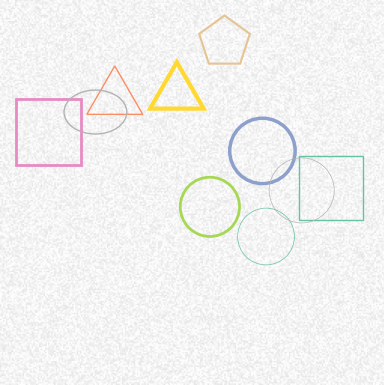[{"shape": "circle", "thickness": 0.5, "radius": 0.37, "center": [0.691, 0.386]}, {"shape": "square", "thickness": 1, "radius": 0.41, "center": [0.86, 0.511]}, {"shape": "triangle", "thickness": 1, "radius": 0.42, "center": [0.298, 0.745]}, {"shape": "circle", "thickness": 2.5, "radius": 0.42, "center": [0.682, 0.608]}, {"shape": "square", "thickness": 2, "radius": 0.43, "center": [0.126, 0.657]}, {"shape": "circle", "thickness": 2, "radius": 0.38, "center": [0.545, 0.463]}, {"shape": "triangle", "thickness": 3, "radius": 0.4, "center": [0.459, 0.758]}, {"shape": "pentagon", "thickness": 1.5, "radius": 0.35, "center": [0.583, 0.891]}, {"shape": "circle", "thickness": 0.5, "radius": 0.42, "center": [0.784, 0.506]}, {"shape": "oval", "thickness": 1, "radius": 0.41, "center": [0.248, 0.709]}]